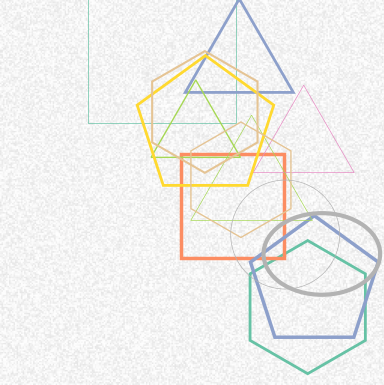[{"shape": "square", "thickness": 0.5, "radius": 0.96, "center": [0.421, 0.873]}, {"shape": "hexagon", "thickness": 2, "radius": 0.86, "center": [0.799, 0.202]}, {"shape": "square", "thickness": 2.5, "radius": 0.67, "center": [0.604, 0.464]}, {"shape": "triangle", "thickness": 2, "radius": 0.81, "center": [0.622, 0.841]}, {"shape": "pentagon", "thickness": 2.5, "radius": 0.87, "center": [0.817, 0.265]}, {"shape": "triangle", "thickness": 0.5, "radius": 0.76, "center": [0.789, 0.627]}, {"shape": "triangle", "thickness": 0.5, "radius": 0.91, "center": [0.653, 0.519]}, {"shape": "triangle", "thickness": 1, "radius": 0.67, "center": [0.508, 0.658]}, {"shape": "pentagon", "thickness": 2, "radius": 0.93, "center": [0.534, 0.669]}, {"shape": "hexagon", "thickness": 1.5, "radius": 0.79, "center": [0.532, 0.709]}, {"shape": "hexagon", "thickness": 1, "radius": 0.75, "center": [0.626, 0.533]}, {"shape": "oval", "thickness": 3, "radius": 0.76, "center": [0.836, 0.34]}, {"shape": "circle", "thickness": 0.5, "radius": 0.71, "center": [0.741, 0.391]}]